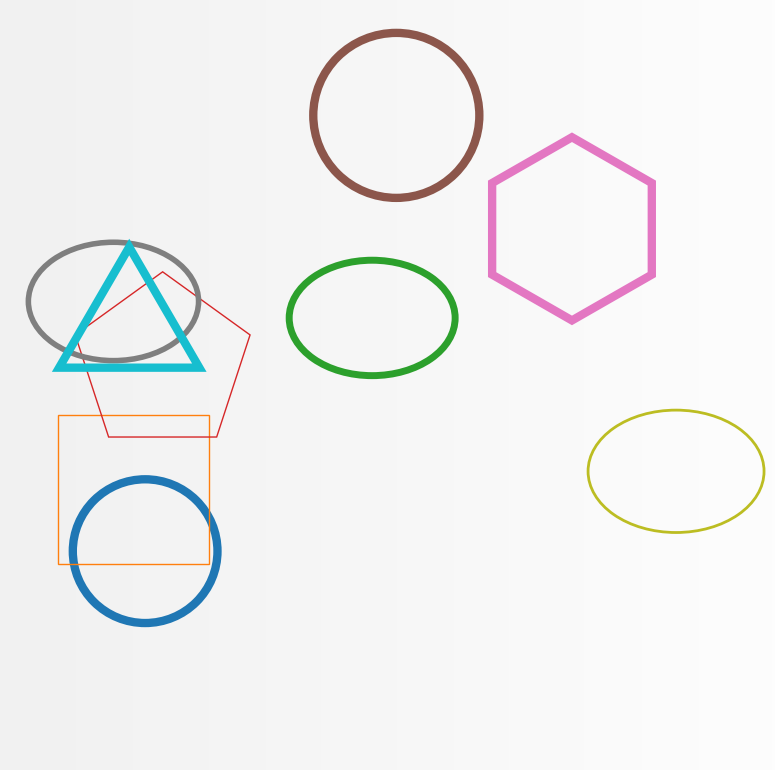[{"shape": "circle", "thickness": 3, "radius": 0.47, "center": [0.187, 0.284]}, {"shape": "square", "thickness": 0.5, "radius": 0.48, "center": [0.172, 0.364]}, {"shape": "oval", "thickness": 2.5, "radius": 0.54, "center": [0.48, 0.587]}, {"shape": "pentagon", "thickness": 0.5, "radius": 0.59, "center": [0.21, 0.528]}, {"shape": "circle", "thickness": 3, "radius": 0.54, "center": [0.511, 0.85]}, {"shape": "hexagon", "thickness": 3, "radius": 0.59, "center": [0.738, 0.703]}, {"shape": "oval", "thickness": 2, "radius": 0.55, "center": [0.146, 0.609]}, {"shape": "oval", "thickness": 1, "radius": 0.57, "center": [0.872, 0.388]}, {"shape": "triangle", "thickness": 3, "radius": 0.52, "center": [0.167, 0.575]}]